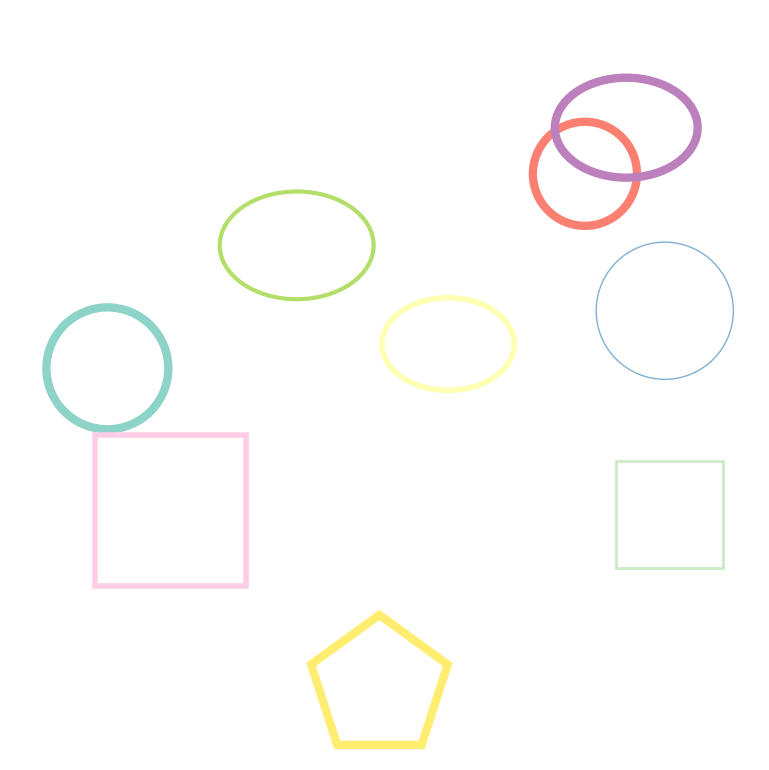[{"shape": "circle", "thickness": 3, "radius": 0.4, "center": [0.139, 0.522]}, {"shape": "oval", "thickness": 2, "radius": 0.43, "center": [0.582, 0.553]}, {"shape": "circle", "thickness": 3, "radius": 0.34, "center": [0.76, 0.774]}, {"shape": "circle", "thickness": 0.5, "radius": 0.45, "center": [0.863, 0.596]}, {"shape": "oval", "thickness": 1.5, "radius": 0.5, "center": [0.385, 0.681]}, {"shape": "square", "thickness": 2, "radius": 0.49, "center": [0.221, 0.337]}, {"shape": "oval", "thickness": 3, "radius": 0.46, "center": [0.813, 0.834]}, {"shape": "square", "thickness": 1, "radius": 0.35, "center": [0.87, 0.332]}, {"shape": "pentagon", "thickness": 3, "radius": 0.47, "center": [0.493, 0.108]}]